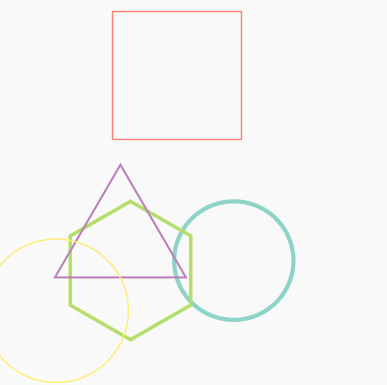[{"shape": "circle", "thickness": 3, "radius": 0.77, "center": [0.603, 0.323]}, {"shape": "square", "thickness": 1, "radius": 0.83, "center": [0.455, 0.805]}, {"shape": "hexagon", "thickness": 2.5, "radius": 0.9, "center": [0.337, 0.297]}, {"shape": "triangle", "thickness": 1.5, "radius": 0.98, "center": [0.311, 0.377]}, {"shape": "circle", "thickness": 1, "radius": 0.93, "center": [0.145, 0.193]}]